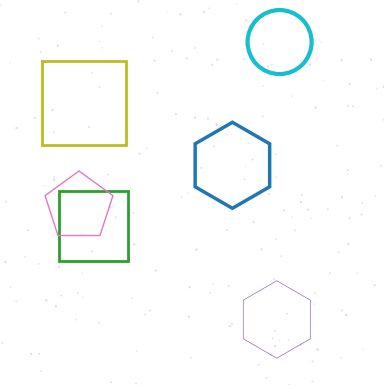[{"shape": "hexagon", "thickness": 2.5, "radius": 0.56, "center": [0.604, 0.571]}, {"shape": "square", "thickness": 2, "radius": 0.45, "center": [0.242, 0.413]}, {"shape": "hexagon", "thickness": 0.5, "radius": 0.5, "center": [0.719, 0.17]}, {"shape": "pentagon", "thickness": 1, "radius": 0.46, "center": [0.205, 0.463]}, {"shape": "square", "thickness": 2, "radius": 0.55, "center": [0.218, 0.733]}, {"shape": "circle", "thickness": 3, "radius": 0.42, "center": [0.726, 0.891]}]